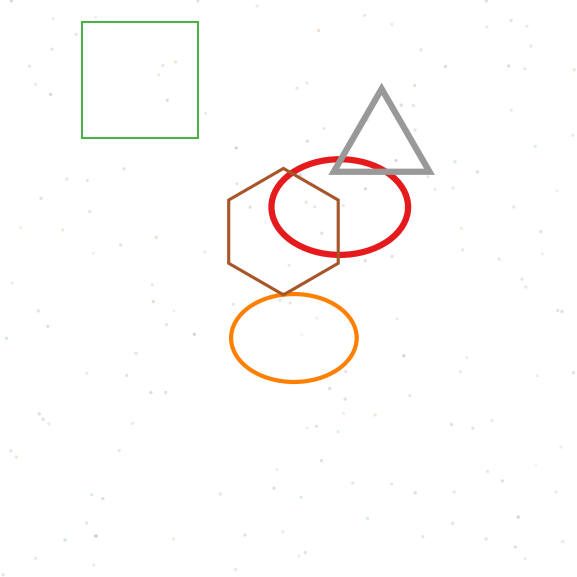[{"shape": "oval", "thickness": 3, "radius": 0.59, "center": [0.588, 0.641]}, {"shape": "square", "thickness": 1, "radius": 0.5, "center": [0.242, 0.861]}, {"shape": "oval", "thickness": 2, "radius": 0.54, "center": [0.509, 0.414]}, {"shape": "hexagon", "thickness": 1.5, "radius": 0.55, "center": [0.491, 0.598]}, {"shape": "triangle", "thickness": 3, "radius": 0.48, "center": [0.661, 0.75]}]